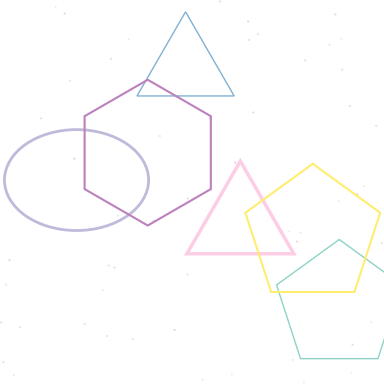[{"shape": "pentagon", "thickness": 1, "radius": 0.86, "center": [0.881, 0.207]}, {"shape": "oval", "thickness": 2, "radius": 0.94, "center": [0.199, 0.532]}, {"shape": "triangle", "thickness": 1, "radius": 0.73, "center": [0.482, 0.824]}, {"shape": "triangle", "thickness": 2.5, "radius": 0.8, "center": [0.624, 0.421]}, {"shape": "hexagon", "thickness": 1.5, "radius": 0.95, "center": [0.384, 0.604]}, {"shape": "pentagon", "thickness": 1.5, "radius": 0.92, "center": [0.812, 0.391]}]